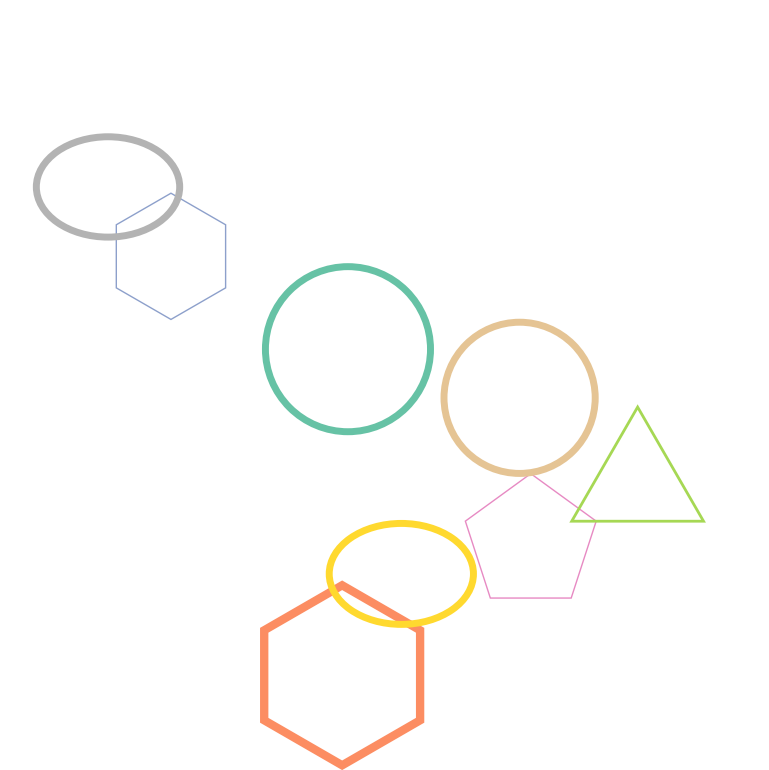[{"shape": "circle", "thickness": 2.5, "radius": 0.54, "center": [0.452, 0.547]}, {"shape": "hexagon", "thickness": 3, "radius": 0.58, "center": [0.444, 0.123]}, {"shape": "hexagon", "thickness": 0.5, "radius": 0.41, "center": [0.222, 0.667]}, {"shape": "pentagon", "thickness": 0.5, "radius": 0.45, "center": [0.689, 0.296]}, {"shape": "triangle", "thickness": 1, "radius": 0.49, "center": [0.828, 0.373]}, {"shape": "oval", "thickness": 2.5, "radius": 0.47, "center": [0.521, 0.255]}, {"shape": "circle", "thickness": 2.5, "radius": 0.49, "center": [0.675, 0.483]}, {"shape": "oval", "thickness": 2.5, "radius": 0.47, "center": [0.14, 0.757]}]